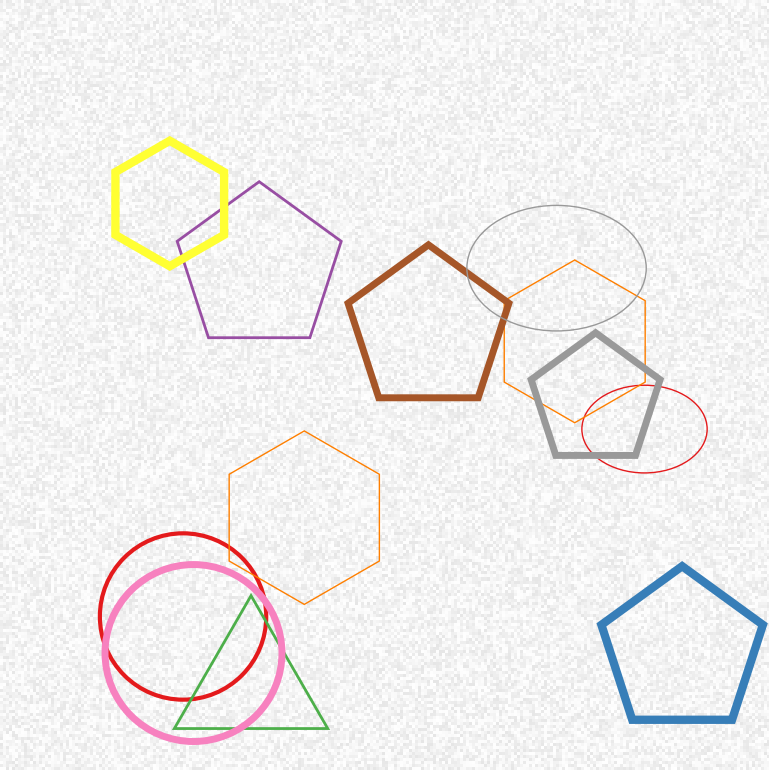[{"shape": "oval", "thickness": 0.5, "radius": 0.41, "center": [0.837, 0.443]}, {"shape": "circle", "thickness": 1.5, "radius": 0.54, "center": [0.238, 0.199]}, {"shape": "pentagon", "thickness": 3, "radius": 0.55, "center": [0.886, 0.154]}, {"shape": "triangle", "thickness": 1, "radius": 0.58, "center": [0.326, 0.111]}, {"shape": "pentagon", "thickness": 1, "radius": 0.56, "center": [0.337, 0.652]}, {"shape": "hexagon", "thickness": 0.5, "radius": 0.53, "center": [0.746, 0.557]}, {"shape": "hexagon", "thickness": 0.5, "radius": 0.56, "center": [0.395, 0.328]}, {"shape": "hexagon", "thickness": 3, "radius": 0.41, "center": [0.22, 0.736]}, {"shape": "pentagon", "thickness": 2.5, "radius": 0.55, "center": [0.556, 0.572]}, {"shape": "circle", "thickness": 2.5, "radius": 0.57, "center": [0.251, 0.152]}, {"shape": "oval", "thickness": 0.5, "radius": 0.58, "center": [0.723, 0.652]}, {"shape": "pentagon", "thickness": 2.5, "radius": 0.44, "center": [0.774, 0.48]}]